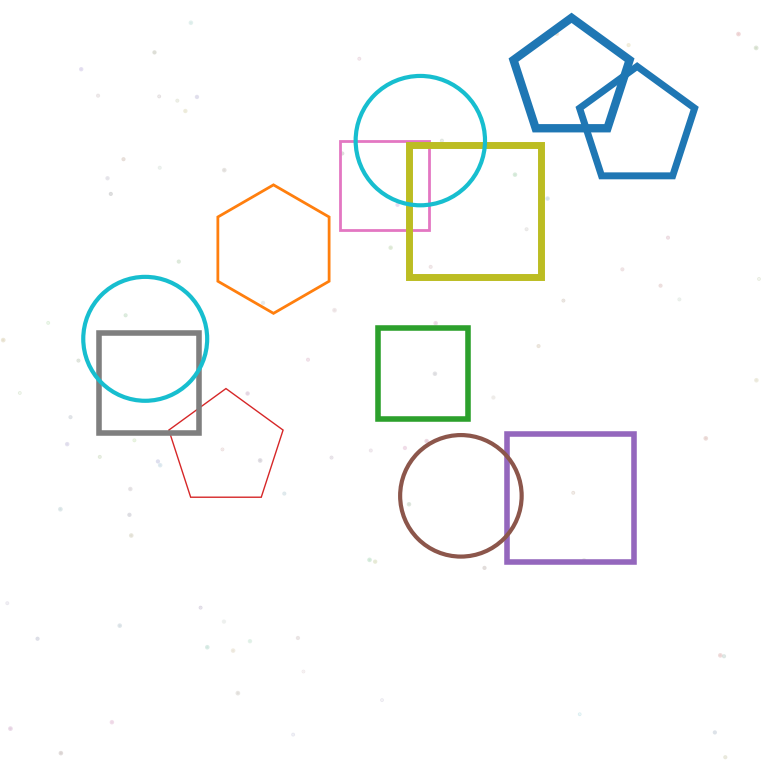[{"shape": "pentagon", "thickness": 2.5, "radius": 0.39, "center": [0.827, 0.835]}, {"shape": "pentagon", "thickness": 3, "radius": 0.4, "center": [0.742, 0.898]}, {"shape": "hexagon", "thickness": 1, "radius": 0.42, "center": [0.355, 0.676]}, {"shape": "square", "thickness": 2, "radius": 0.29, "center": [0.549, 0.515]}, {"shape": "pentagon", "thickness": 0.5, "radius": 0.39, "center": [0.293, 0.417]}, {"shape": "square", "thickness": 2, "radius": 0.41, "center": [0.74, 0.353]}, {"shape": "circle", "thickness": 1.5, "radius": 0.39, "center": [0.599, 0.356]}, {"shape": "square", "thickness": 1, "radius": 0.29, "center": [0.5, 0.759]}, {"shape": "square", "thickness": 2, "radius": 0.32, "center": [0.193, 0.503]}, {"shape": "square", "thickness": 2.5, "radius": 0.43, "center": [0.617, 0.726]}, {"shape": "circle", "thickness": 1.5, "radius": 0.42, "center": [0.546, 0.817]}, {"shape": "circle", "thickness": 1.5, "radius": 0.4, "center": [0.189, 0.56]}]